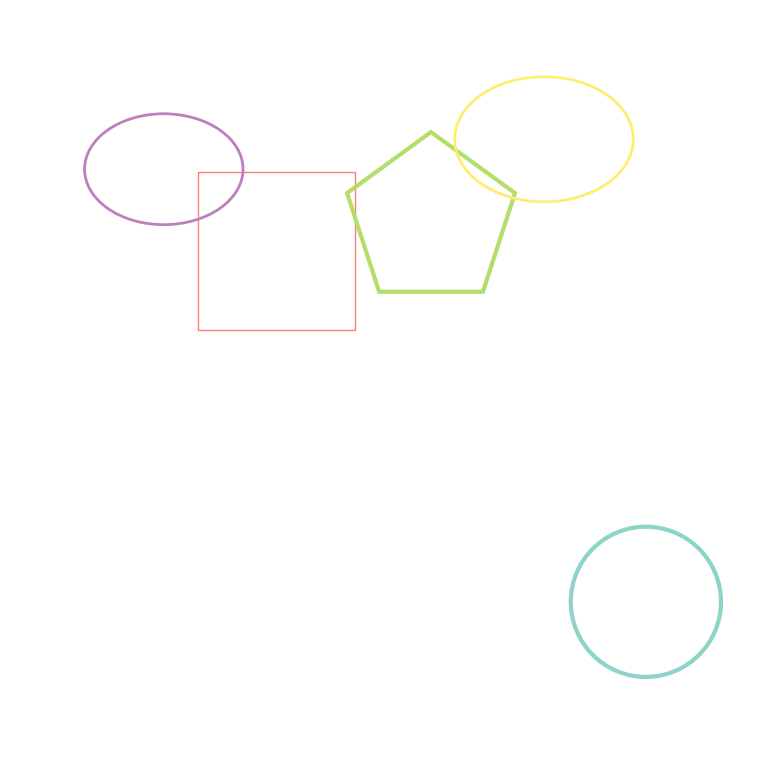[{"shape": "circle", "thickness": 1.5, "radius": 0.49, "center": [0.839, 0.218]}, {"shape": "square", "thickness": 0.5, "radius": 0.51, "center": [0.359, 0.674]}, {"shape": "pentagon", "thickness": 1.5, "radius": 0.57, "center": [0.56, 0.714]}, {"shape": "oval", "thickness": 1, "radius": 0.51, "center": [0.213, 0.78]}, {"shape": "oval", "thickness": 1, "radius": 0.58, "center": [0.707, 0.819]}]